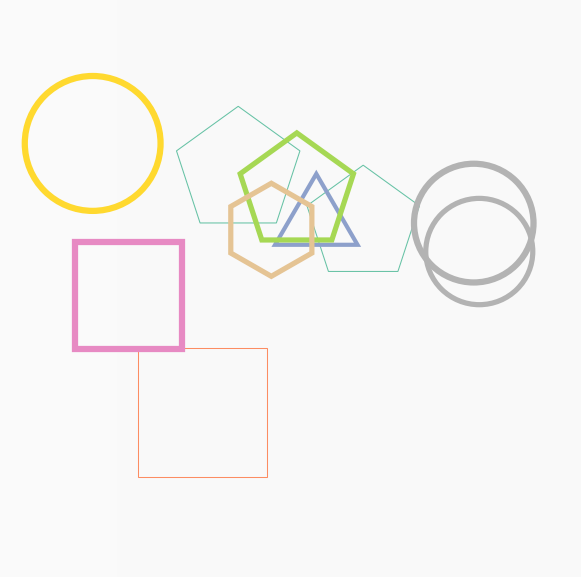[{"shape": "pentagon", "thickness": 0.5, "radius": 0.51, "center": [0.625, 0.611]}, {"shape": "pentagon", "thickness": 0.5, "radius": 0.56, "center": [0.41, 0.703]}, {"shape": "square", "thickness": 0.5, "radius": 0.55, "center": [0.349, 0.285]}, {"shape": "triangle", "thickness": 2, "radius": 0.41, "center": [0.544, 0.616]}, {"shape": "square", "thickness": 3, "radius": 0.46, "center": [0.221, 0.488]}, {"shape": "pentagon", "thickness": 2.5, "radius": 0.51, "center": [0.511, 0.667]}, {"shape": "circle", "thickness": 3, "radius": 0.58, "center": [0.159, 0.751]}, {"shape": "hexagon", "thickness": 2.5, "radius": 0.4, "center": [0.467, 0.601]}, {"shape": "circle", "thickness": 3, "radius": 0.51, "center": [0.815, 0.613]}, {"shape": "circle", "thickness": 2.5, "radius": 0.46, "center": [0.825, 0.564]}]